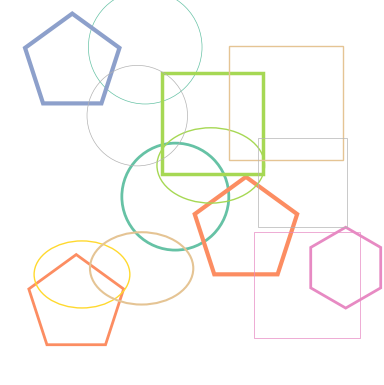[{"shape": "circle", "thickness": 0.5, "radius": 0.74, "center": [0.377, 0.878]}, {"shape": "circle", "thickness": 2, "radius": 0.69, "center": [0.455, 0.489]}, {"shape": "pentagon", "thickness": 2, "radius": 0.65, "center": [0.198, 0.209]}, {"shape": "pentagon", "thickness": 3, "radius": 0.7, "center": [0.639, 0.401]}, {"shape": "pentagon", "thickness": 3, "radius": 0.64, "center": [0.188, 0.836]}, {"shape": "hexagon", "thickness": 2, "radius": 0.52, "center": [0.898, 0.305]}, {"shape": "square", "thickness": 0.5, "radius": 0.69, "center": [0.797, 0.26]}, {"shape": "oval", "thickness": 1, "radius": 0.7, "center": [0.547, 0.57]}, {"shape": "square", "thickness": 2.5, "radius": 0.65, "center": [0.552, 0.679]}, {"shape": "oval", "thickness": 1, "radius": 0.62, "center": [0.213, 0.287]}, {"shape": "square", "thickness": 1, "radius": 0.74, "center": [0.743, 0.732]}, {"shape": "oval", "thickness": 1.5, "radius": 0.67, "center": [0.368, 0.303]}, {"shape": "circle", "thickness": 0.5, "radius": 0.65, "center": [0.357, 0.7]}, {"shape": "square", "thickness": 0.5, "radius": 0.58, "center": [0.786, 0.526]}]